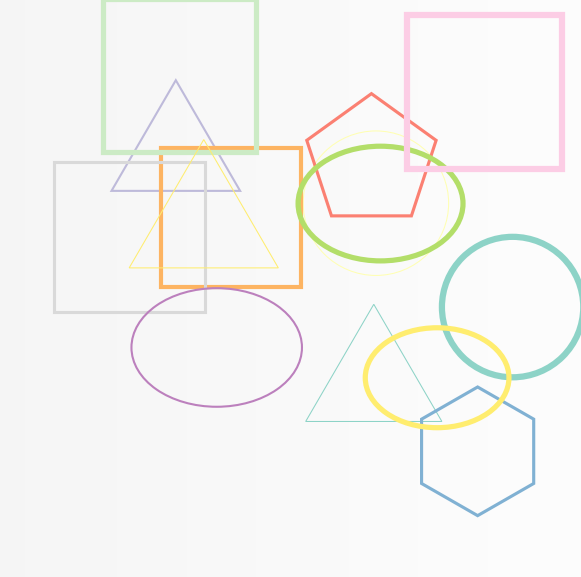[{"shape": "triangle", "thickness": 0.5, "radius": 0.68, "center": [0.643, 0.337]}, {"shape": "circle", "thickness": 3, "radius": 0.61, "center": [0.882, 0.467]}, {"shape": "circle", "thickness": 0.5, "radius": 0.63, "center": [0.647, 0.647]}, {"shape": "triangle", "thickness": 1, "radius": 0.64, "center": [0.302, 0.732]}, {"shape": "pentagon", "thickness": 1.5, "radius": 0.58, "center": [0.639, 0.72]}, {"shape": "hexagon", "thickness": 1.5, "radius": 0.56, "center": [0.822, 0.218]}, {"shape": "square", "thickness": 2, "radius": 0.6, "center": [0.397, 0.623]}, {"shape": "oval", "thickness": 2.5, "radius": 0.71, "center": [0.655, 0.647]}, {"shape": "square", "thickness": 3, "radius": 0.67, "center": [0.834, 0.84]}, {"shape": "square", "thickness": 1.5, "radius": 0.65, "center": [0.222, 0.588]}, {"shape": "oval", "thickness": 1, "radius": 0.73, "center": [0.373, 0.397]}, {"shape": "square", "thickness": 2.5, "radius": 0.66, "center": [0.309, 0.868]}, {"shape": "oval", "thickness": 2.5, "radius": 0.62, "center": [0.752, 0.345]}, {"shape": "triangle", "thickness": 0.5, "radius": 0.74, "center": [0.351, 0.609]}]